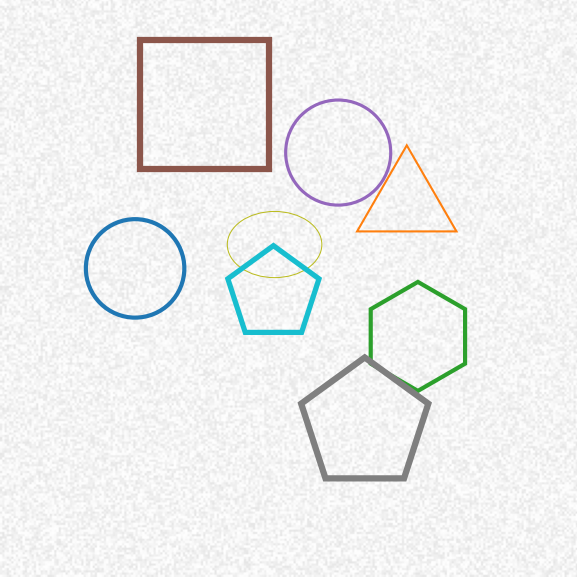[{"shape": "circle", "thickness": 2, "radius": 0.43, "center": [0.234, 0.534]}, {"shape": "triangle", "thickness": 1, "radius": 0.5, "center": [0.704, 0.648]}, {"shape": "hexagon", "thickness": 2, "radius": 0.47, "center": [0.724, 0.417]}, {"shape": "circle", "thickness": 1.5, "radius": 0.45, "center": [0.586, 0.735]}, {"shape": "square", "thickness": 3, "radius": 0.56, "center": [0.354, 0.818]}, {"shape": "pentagon", "thickness": 3, "radius": 0.58, "center": [0.632, 0.264]}, {"shape": "oval", "thickness": 0.5, "radius": 0.41, "center": [0.475, 0.576]}, {"shape": "pentagon", "thickness": 2.5, "radius": 0.42, "center": [0.473, 0.491]}]